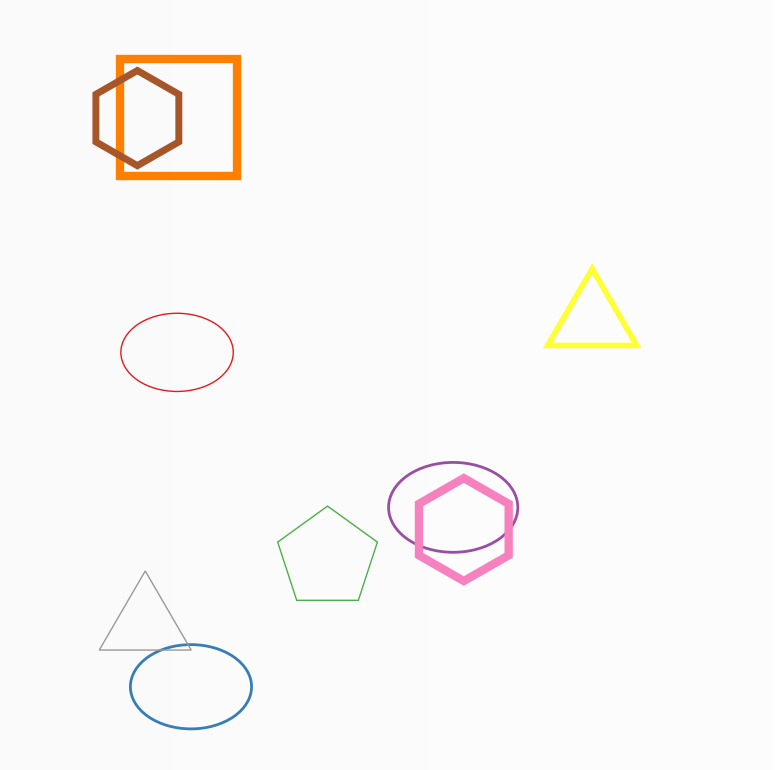[{"shape": "oval", "thickness": 0.5, "radius": 0.36, "center": [0.228, 0.542]}, {"shape": "oval", "thickness": 1, "radius": 0.39, "center": [0.246, 0.108]}, {"shape": "pentagon", "thickness": 0.5, "radius": 0.34, "center": [0.423, 0.275]}, {"shape": "oval", "thickness": 1, "radius": 0.42, "center": [0.585, 0.341]}, {"shape": "square", "thickness": 3, "radius": 0.38, "center": [0.23, 0.847]}, {"shape": "triangle", "thickness": 2, "radius": 0.33, "center": [0.764, 0.585]}, {"shape": "hexagon", "thickness": 2.5, "radius": 0.31, "center": [0.177, 0.847]}, {"shape": "hexagon", "thickness": 3, "radius": 0.33, "center": [0.598, 0.312]}, {"shape": "triangle", "thickness": 0.5, "radius": 0.34, "center": [0.187, 0.19]}]